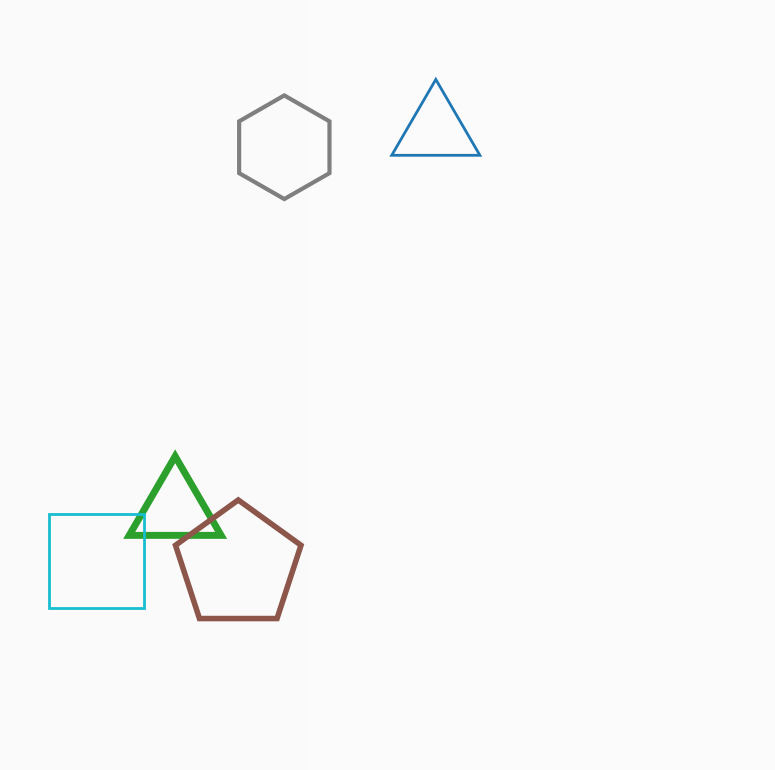[{"shape": "triangle", "thickness": 1, "radius": 0.33, "center": [0.562, 0.831]}, {"shape": "triangle", "thickness": 2.5, "radius": 0.34, "center": [0.226, 0.339]}, {"shape": "pentagon", "thickness": 2, "radius": 0.43, "center": [0.307, 0.266]}, {"shape": "hexagon", "thickness": 1.5, "radius": 0.34, "center": [0.367, 0.809]}, {"shape": "square", "thickness": 1, "radius": 0.31, "center": [0.125, 0.272]}]